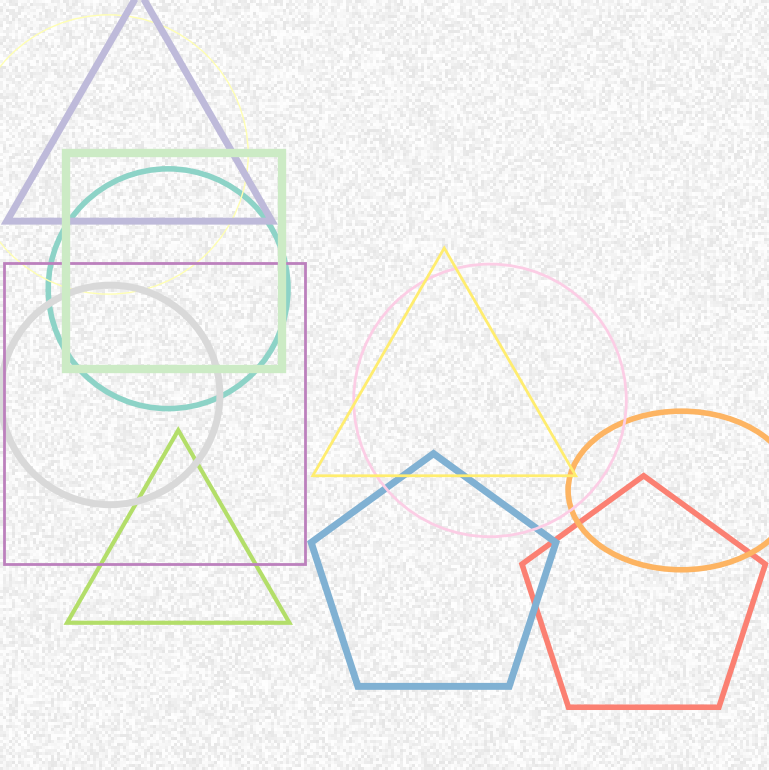[{"shape": "circle", "thickness": 2, "radius": 0.78, "center": [0.218, 0.625]}, {"shape": "circle", "thickness": 0.5, "radius": 0.91, "center": [0.141, 0.799]}, {"shape": "triangle", "thickness": 2.5, "radius": 0.99, "center": [0.181, 0.812]}, {"shape": "pentagon", "thickness": 2, "radius": 0.83, "center": [0.836, 0.216]}, {"shape": "pentagon", "thickness": 2.5, "radius": 0.84, "center": [0.563, 0.244]}, {"shape": "oval", "thickness": 2, "radius": 0.74, "center": [0.885, 0.363]}, {"shape": "triangle", "thickness": 1.5, "radius": 0.83, "center": [0.231, 0.275]}, {"shape": "circle", "thickness": 1, "radius": 0.89, "center": [0.636, 0.48]}, {"shape": "circle", "thickness": 2.5, "radius": 0.71, "center": [0.143, 0.487]}, {"shape": "square", "thickness": 1, "radius": 0.98, "center": [0.201, 0.463]}, {"shape": "square", "thickness": 3, "radius": 0.7, "center": [0.226, 0.661]}, {"shape": "triangle", "thickness": 1, "radius": 0.99, "center": [0.577, 0.481]}]